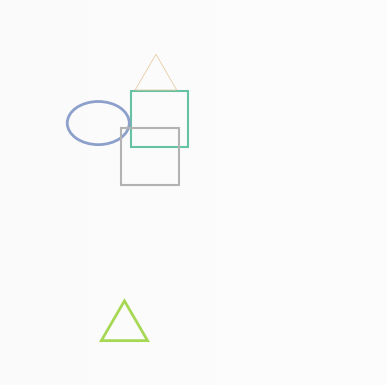[{"shape": "square", "thickness": 1.5, "radius": 0.37, "center": [0.412, 0.691]}, {"shape": "oval", "thickness": 2, "radius": 0.4, "center": [0.254, 0.68]}, {"shape": "triangle", "thickness": 2, "radius": 0.34, "center": [0.321, 0.15]}, {"shape": "triangle", "thickness": 0.5, "radius": 0.31, "center": [0.402, 0.797]}, {"shape": "square", "thickness": 1.5, "radius": 0.37, "center": [0.386, 0.594]}]